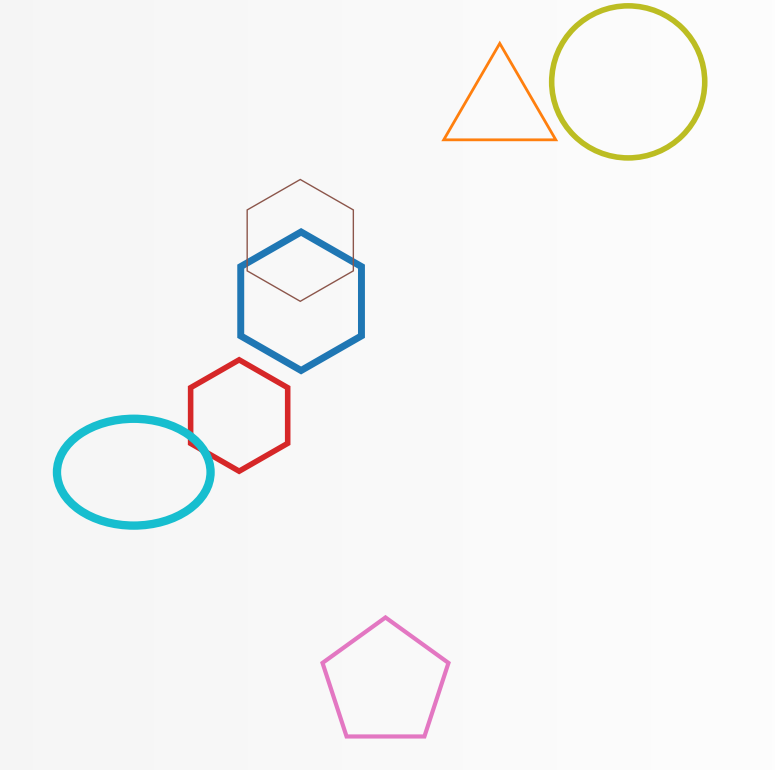[{"shape": "hexagon", "thickness": 2.5, "radius": 0.45, "center": [0.389, 0.609]}, {"shape": "triangle", "thickness": 1, "radius": 0.42, "center": [0.645, 0.86]}, {"shape": "hexagon", "thickness": 2, "radius": 0.36, "center": [0.309, 0.46]}, {"shape": "hexagon", "thickness": 0.5, "radius": 0.4, "center": [0.387, 0.688]}, {"shape": "pentagon", "thickness": 1.5, "radius": 0.43, "center": [0.497, 0.113]}, {"shape": "circle", "thickness": 2, "radius": 0.49, "center": [0.811, 0.894]}, {"shape": "oval", "thickness": 3, "radius": 0.5, "center": [0.173, 0.387]}]